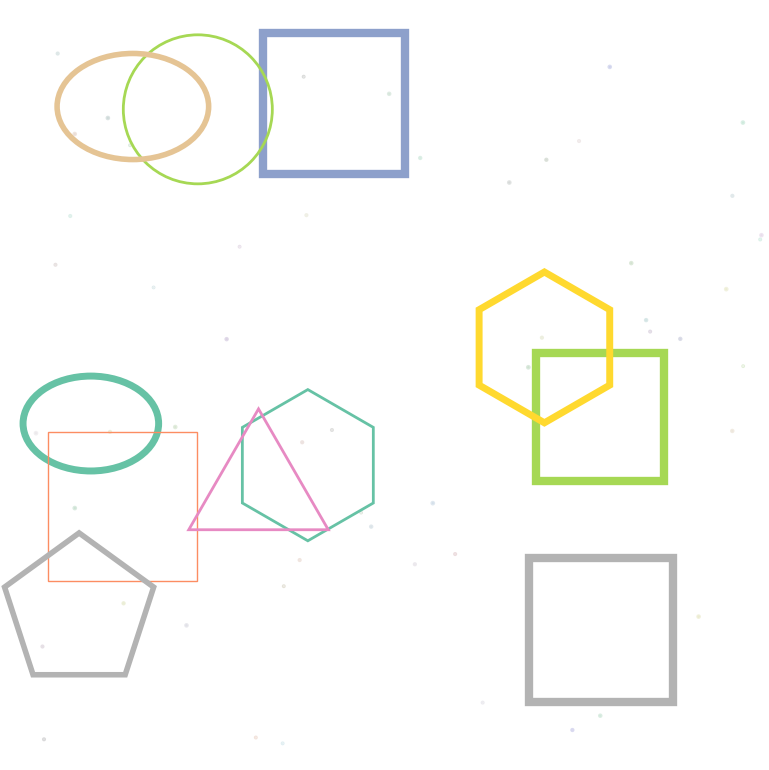[{"shape": "oval", "thickness": 2.5, "radius": 0.44, "center": [0.118, 0.45]}, {"shape": "hexagon", "thickness": 1, "radius": 0.49, "center": [0.4, 0.396]}, {"shape": "square", "thickness": 0.5, "radius": 0.48, "center": [0.159, 0.342]}, {"shape": "square", "thickness": 3, "radius": 0.46, "center": [0.434, 0.866]}, {"shape": "triangle", "thickness": 1, "radius": 0.52, "center": [0.336, 0.364]}, {"shape": "circle", "thickness": 1, "radius": 0.48, "center": [0.257, 0.858]}, {"shape": "square", "thickness": 3, "radius": 0.41, "center": [0.78, 0.458]}, {"shape": "hexagon", "thickness": 2.5, "radius": 0.49, "center": [0.707, 0.549]}, {"shape": "oval", "thickness": 2, "radius": 0.49, "center": [0.173, 0.862]}, {"shape": "square", "thickness": 3, "radius": 0.47, "center": [0.78, 0.182]}, {"shape": "pentagon", "thickness": 2, "radius": 0.51, "center": [0.103, 0.206]}]